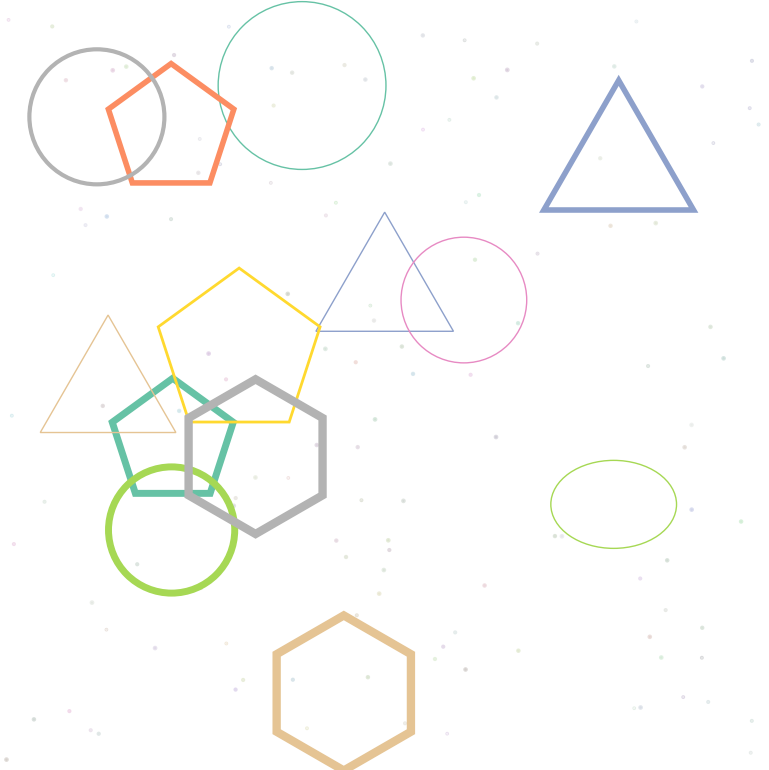[{"shape": "pentagon", "thickness": 2.5, "radius": 0.41, "center": [0.224, 0.426]}, {"shape": "circle", "thickness": 0.5, "radius": 0.54, "center": [0.392, 0.889]}, {"shape": "pentagon", "thickness": 2, "radius": 0.43, "center": [0.222, 0.832]}, {"shape": "triangle", "thickness": 0.5, "radius": 0.52, "center": [0.5, 0.621]}, {"shape": "triangle", "thickness": 2, "radius": 0.56, "center": [0.803, 0.783]}, {"shape": "circle", "thickness": 0.5, "radius": 0.41, "center": [0.602, 0.61]}, {"shape": "oval", "thickness": 0.5, "radius": 0.41, "center": [0.797, 0.345]}, {"shape": "circle", "thickness": 2.5, "radius": 0.41, "center": [0.223, 0.312]}, {"shape": "pentagon", "thickness": 1, "radius": 0.55, "center": [0.311, 0.541]}, {"shape": "triangle", "thickness": 0.5, "radius": 0.51, "center": [0.14, 0.489]}, {"shape": "hexagon", "thickness": 3, "radius": 0.5, "center": [0.446, 0.1]}, {"shape": "hexagon", "thickness": 3, "radius": 0.5, "center": [0.332, 0.407]}, {"shape": "circle", "thickness": 1.5, "radius": 0.44, "center": [0.126, 0.848]}]